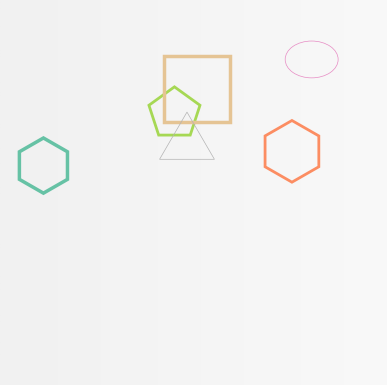[{"shape": "hexagon", "thickness": 2.5, "radius": 0.36, "center": [0.112, 0.57]}, {"shape": "hexagon", "thickness": 2, "radius": 0.4, "center": [0.753, 0.607]}, {"shape": "oval", "thickness": 0.5, "radius": 0.34, "center": [0.804, 0.846]}, {"shape": "pentagon", "thickness": 2, "radius": 0.35, "center": [0.45, 0.705]}, {"shape": "square", "thickness": 2.5, "radius": 0.43, "center": [0.508, 0.769]}, {"shape": "triangle", "thickness": 0.5, "radius": 0.41, "center": [0.483, 0.627]}]